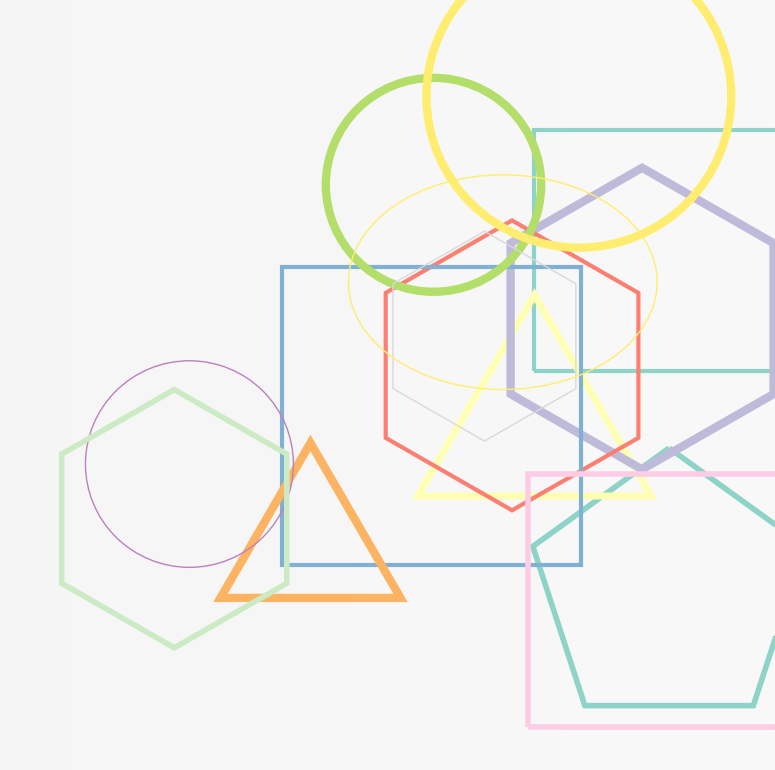[{"shape": "pentagon", "thickness": 2, "radius": 0.92, "center": [0.863, 0.233]}, {"shape": "square", "thickness": 1.5, "radius": 0.78, "center": [0.846, 0.675]}, {"shape": "triangle", "thickness": 2.5, "radius": 0.87, "center": [0.69, 0.443]}, {"shape": "hexagon", "thickness": 3, "radius": 0.98, "center": [0.829, 0.586]}, {"shape": "hexagon", "thickness": 1.5, "radius": 0.94, "center": [0.661, 0.525]}, {"shape": "square", "thickness": 1.5, "radius": 0.97, "center": [0.557, 0.459]}, {"shape": "triangle", "thickness": 3, "radius": 0.67, "center": [0.401, 0.291]}, {"shape": "circle", "thickness": 3, "radius": 0.69, "center": [0.559, 0.76]}, {"shape": "square", "thickness": 2, "radius": 0.82, "center": [0.845, 0.22]}, {"shape": "hexagon", "thickness": 0.5, "radius": 0.68, "center": [0.625, 0.563]}, {"shape": "circle", "thickness": 0.5, "radius": 0.67, "center": [0.244, 0.397]}, {"shape": "hexagon", "thickness": 2, "radius": 0.84, "center": [0.225, 0.326]}, {"shape": "circle", "thickness": 3, "radius": 0.98, "center": [0.747, 0.875]}, {"shape": "oval", "thickness": 0.5, "radius": 1.0, "center": [0.649, 0.634]}]